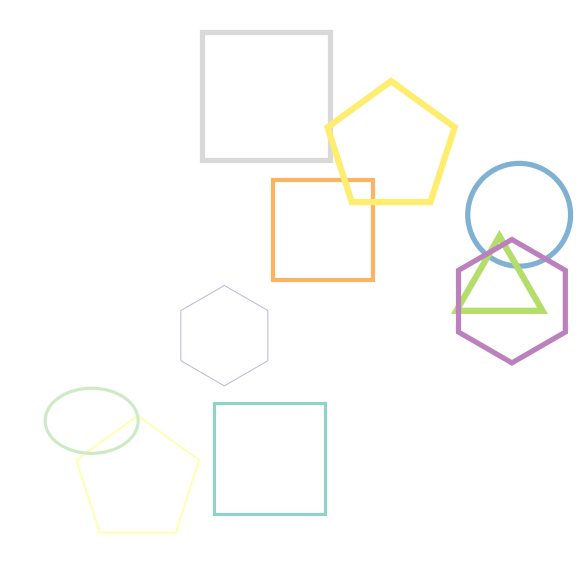[{"shape": "square", "thickness": 1.5, "radius": 0.48, "center": [0.467, 0.205]}, {"shape": "pentagon", "thickness": 1, "radius": 0.56, "center": [0.238, 0.168]}, {"shape": "hexagon", "thickness": 0.5, "radius": 0.43, "center": [0.388, 0.418]}, {"shape": "circle", "thickness": 2.5, "radius": 0.45, "center": [0.899, 0.627]}, {"shape": "square", "thickness": 2, "radius": 0.43, "center": [0.559, 0.601]}, {"shape": "triangle", "thickness": 3, "radius": 0.43, "center": [0.865, 0.504]}, {"shape": "square", "thickness": 2.5, "radius": 0.55, "center": [0.461, 0.833]}, {"shape": "hexagon", "thickness": 2.5, "radius": 0.53, "center": [0.886, 0.478]}, {"shape": "oval", "thickness": 1.5, "radius": 0.4, "center": [0.159, 0.271]}, {"shape": "pentagon", "thickness": 3, "radius": 0.58, "center": [0.677, 0.743]}]